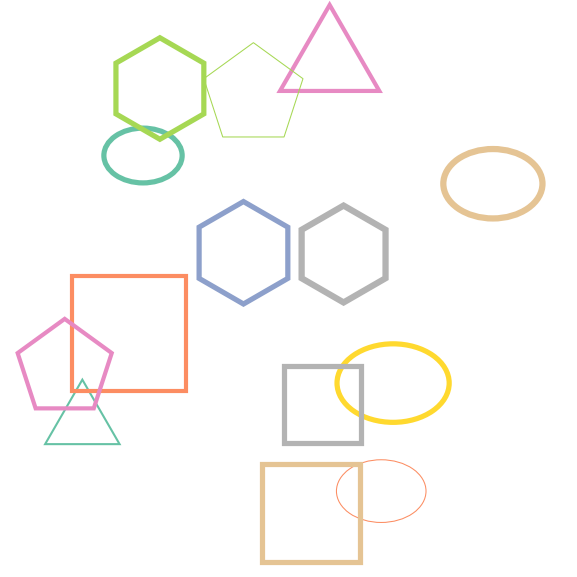[{"shape": "oval", "thickness": 2.5, "radius": 0.34, "center": [0.248, 0.73]}, {"shape": "triangle", "thickness": 1, "radius": 0.37, "center": [0.143, 0.267]}, {"shape": "oval", "thickness": 0.5, "radius": 0.39, "center": [0.66, 0.149]}, {"shape": "square", "thickness": 2, "radius": 0.5, "center": [0.223, 0.422]}, {"shape": "hexagon", "thickness": 2.5, "radius": 0.44, "center": [0.422, 0.561]}, {"shape": "triangle", "thickness": 2, "radius": 0.5, "center": [0.571, 0.891]}, {"shape": "pentagon", "thickness": 2, "radius": 0.43, "center": [0.112, 0.361]}, {"shape": "pentagon", "thickness": 0.5, "radius": 0.45, "center": [0.439, 0.835]}, {"shape": "hexagon", "thickness": 2.5, "radius": 0.44, "center": [0.277, 0.846]}, {"shape": "oval", "thickness": 2.5, "radius": 0.49, "center": [0.681, 0.336]}, {"shape": "oval", "thickness": 3, "radius": 0.43, "center": [0.854, 0.681]}, {"shape": "square", "thickness": 2.5, "radius": 0.42, "center": [0.538, 0.111]}, {"shape": "square", "thickness": 2.5, "radius": 0.33, "center": [0.559, 0.298]}, {"shape": "hexagon", "thickness": 3, "radius": 0.42, "center": [0.595, 0.559]}]